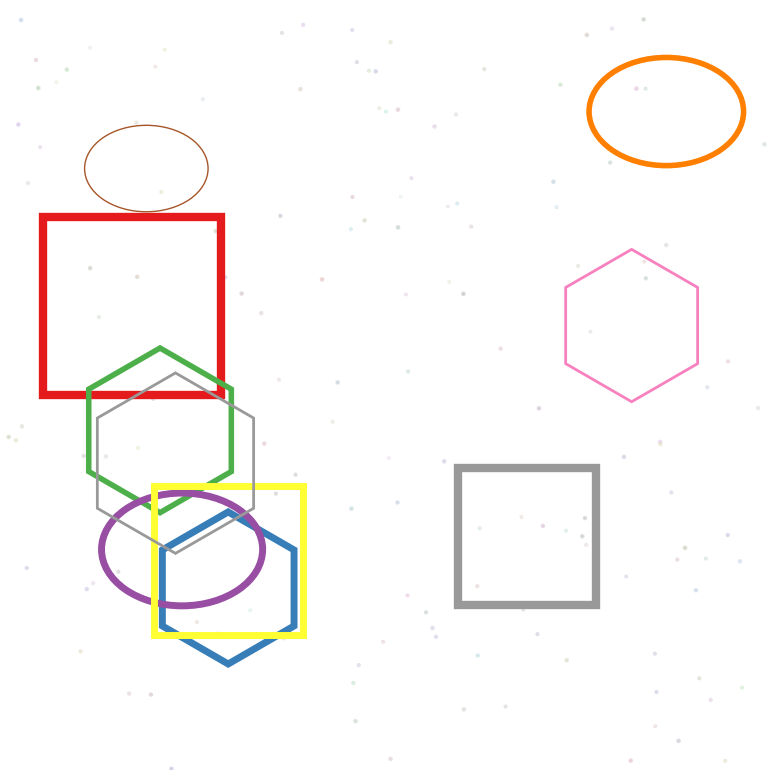[{"shape": "square", "thickness": 3, "radius": 0.58, "center": [0.171, 0.603]}, {"shape": "hexagon", "thickness": 2.5, "radius": 0.49, "center": [0.296, 0.236]}, {"shape": "hexagon", "thickness": 2, "radius": 0.53, "center": [0.208, 0.441]}, {"shape": "oval", "thickness": 2.5, "radius": 0.52, "center": [0.236, 0.286]}, {"shape": "oval", "thickness": 2, "radius": 0.5, "center": [0.865, 0.855]}, {"shape": "square", "thickness": 2.5, "radius": 0.48, "center": [0.297, 0.272]}, {"shape": "oval", "thickness": 0.5, "radius": 0.4, "center": [0.19, 0.781]}, {"shape": "hexagon", "thickness": 1, "radius": 0.49, "center": [0.82, 0.577]}, {"shape": "hexagon", "thickness": 1, "radius": 0.59, "center": [0.228, 0.399]}, {"shape": "square", "thickness": 3, "radius": 0.45, "center": [0.684, 0.303]}]